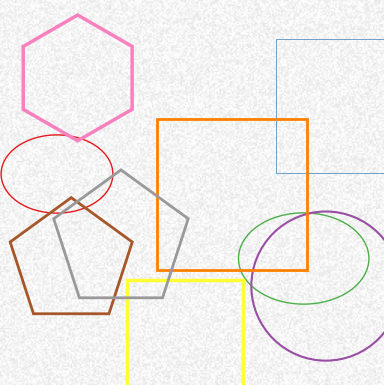[{"shape": "oval", "thickness": 1, "radius": 0.73, "center": [0.148, 0.548]}, {"shape": "square", "thickness": 0.5, "radius": 0.87, "center": [0.891, 0.726]}, {"shape": "oval", "thickness": 1, "radius": 0.85, "center": [0.789, 0.329]}, {"shape": "circle", "thickness": 1.5, "radius": 0.97, "center": [0.846, 0.257]}, {"shape": "square", "thickness": 2, "radius": 0.98, "center": [0.603, 0.495]}, {"shape": "square", "thickness": 2.5, "radius": 0.76, "center": [0.48, 0.122]}, {"shape": "pentagon", "thickness": 2, "radius": 0.83, "center": [0.185, 0.32]}, {"shape": "hexagon", "thickness": 2.5, "radius": 0.82, "center": [0.202, 0.798]}, {"shape": "pentagon", "thickness": 2, "radius": 0.92, "center": [0.314, 0.375]}]